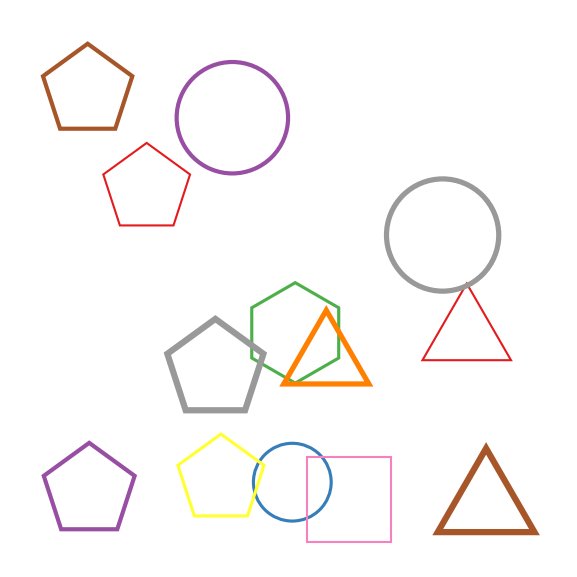[{"shape": "pentagon", "thickness": 1, "radius": 0.39, "center": [0.254, 0.673]}, {"shape": "triangle", "thickness": 1, "radius": 0.44, "center": [0.808, 0.42]}, {"shape": "circle", "thickness": 1.5, "radius": 0.34, "center": [0.506, 0.164]}, {"shape": "hexagon", "thickness": 1.5, "radius": 0.43, "center": [0.511, 0.423]}, {"shape": "circle", "thickness": 2, "radius": 0.48, "center": [0.402, 0.795]}, {"shape": "pentagon", "thickness": 2, "radius": 0.41, "center": [0.154, 0.15]}, {"shape": "triangle", "thickness": 2.5, "radius": 0.43, "center": [0.565, 0.377]}, {"shape": "pentagon", "thickness": 1.5, "radius": 0.39, "center": [0.383, 0.169]}, {"shape": "pentagon", "thickness": 2, "radius": 0.41, "center": [0.152, 0.842]}, {"shape": "triangle", "thickness": 3, "radius": 0.48, "center": [0.842, 0.126]}, {"shape": "square", "thickness": 1, "radius": 0.37, "center": [0.604, 0.134]}, {"shape": "circle", "thickness": 2.5, "radius": 0.49, "center": [0.766, 0.592]}, {"shape": "pentagon", "thickness": 3, "radius": 0.44, "center": [0.373, 0.359]}]